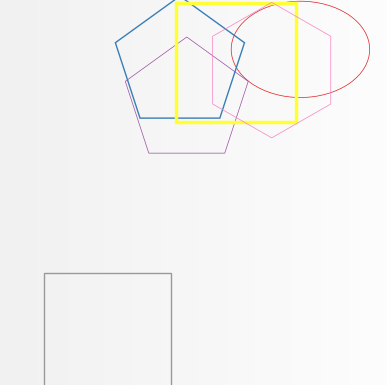[{"shape": "oval", "thickness": 0.5, "radius": 0.89, "center": [0.775, 0.872]}, {"shape": "pentagon", "thickness": 1, "radius": 0.88, "center": [0.464, 0.835]}, {"shape": "pentagon", "thickness": 0.5, "radius": 0.83, "center": [0.482, 0.737]}, {"shape": "square", "thickness": 2.5, "radius": 0.78, "center": [0.609, 0.838]}, {"shape": "hexagon", "thickness": 0.5, "radius": 0.88, "center": [0.701, 0.818]}, {"shape": "square", "thickness": 1, "radius": 0.82, "center": [0.277, 0.127]}]